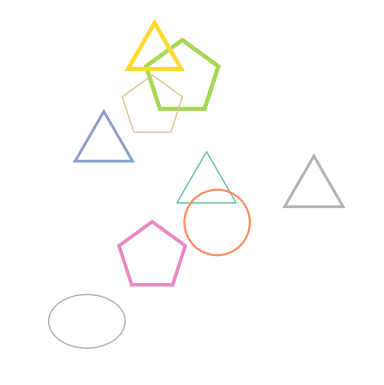[{"shape": "triangle", "thickness": 1, "radius": 0.44, "center": [0.536, 0.517]}, {"shape": "circle", "thickness": 1.5, "radius": 0.43, "center": [0.564, 0.422]}, {"shape": "triangle", "thickness": 2, "radius": 0.43, "center": [0.27, 0.624]}, {"shape": "pentagon", "thickness": 2.5, "radius": 0.45, "center": [0.395, 0.334]}, {"shape": "pentagon", "thickness": 3, "radius": 0.49, "center": [0.473, 0.797]}, {"shape": "triangle", "thickness": 3, "radius": 0.4, "center": [0.402, 0.861]}, {"shape": "pentagon", "thickness": 1, "radius": 0.41, "center": [0.396, 0.723]}, {"shape": "oval", "thickness": 1, "radius": 0.5, "center": [0.226, 0.165]}, {"shape": "triangle", "thickness": 2, "radius": 0.44, "center": [0.815, 0.507]}]